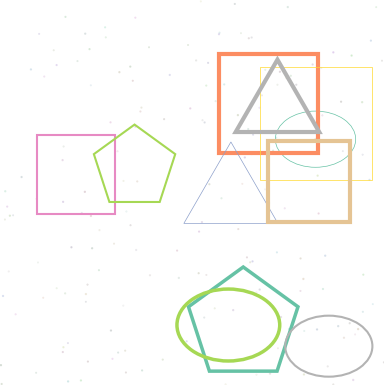[{"shape": "oval", "thickness": 0.5, "radius": 0.52, "center": [0.82, 0.638]}, {"shape": "pentagon", "thickness": 2.5, "radius": 0.75, "center": [0.632, 0.157]}, {"shape": "square", "thickness": 3, "radius": 0.64, "center": [0.698, 0.732]}, {"shape": "triangle", "thickness": 0.5, "radius": 0.71, "center": [0.6, 0.49]}, {"shape": "square", "thickness": 1.5, "radius": 0.51, "center": [0.197, 0.547]}, {"shape": "oval", "thickness": 2.5, "radius": 0.67, "center": [0.593, 0.156]}, {"shape": "pentagon", "thickness": 1.5, "radius": 0.56, "center": [0.349, 0.565]}, {"shape": "square", "thickness": 0.5, "radius": 0.73, "center": [0.821, 0.68]}, {"shape": "square", "thickness": 3, "radius": 0.53, "center": [0.803, 0.529]}, {"shape": "triangle", "thickness": 3, "radius": 0.63, "center": [0.721, 0.72]}, {"shape": "oval", "thickness": 1.5, "radius": 0.57, "center": [0.854, 0.101]}]